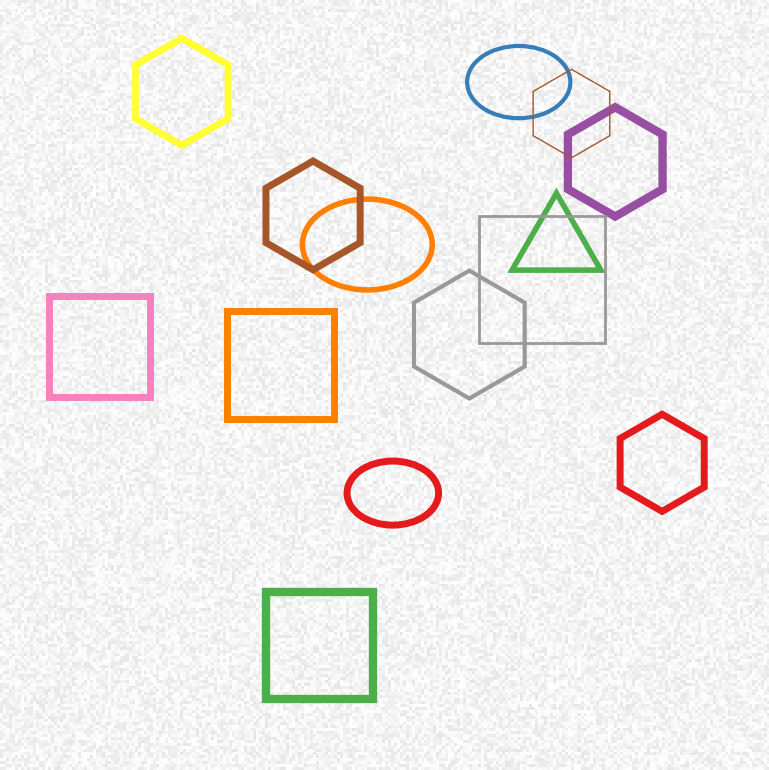[{"shape": "oval", "thickness": 2.5, "radius": 0.3, "center": [0.51, 0.36]}, {"shape": "hexagon", "thickness": 2.5, "radius": 0.32, "center": [0.86, 0.399]}, {"shape": "oval", "thickness": 1.5, "radius": 0.34, "center": [0.674, 0.893]}, {"shape": "square", "thickness": 3, "radius": 0.35, "center": [0.415, 0.162]}, {"shape": "triangle", "thickness": 2, "radius": 0.33, "center": [0.723, 0.683]}, {"shape": "hexagon", "thickness": 3, "radius": 0.35, "center": [0.799, 0.79]}, {"shape": "square", "thickness": 2.5, "radius": 0.35, "center": [0.364, 0.526]}, {"shape": "oval", "thickness": 2, "radius": 0.42, "center": [0.477, 0.682]}, {"shape": "hexagon", "thickness": 2.5, "radius": 0.35, "center": [0.236, 0.881]}, {"shape": "hexagon", "thickness": 0.5, "radius": 0.29, "center": [0.742, 0.853]}, {"shape": "hexagon", "thickness": 2.5, "radius": 0.35, "center": [0.407, 0.72]}, {"shape": "square", "thickness": 2.5, "radius": 0.33, "center": [0.13, 0.55]}, {"shape": "hexagon", "thickness": 1.5, "radius": 0.42, "center": [0.61, 0.565]}, {"shape": "square", "thickness": 1, "radius": 0.41, "center": [0.704, 0.637]}]